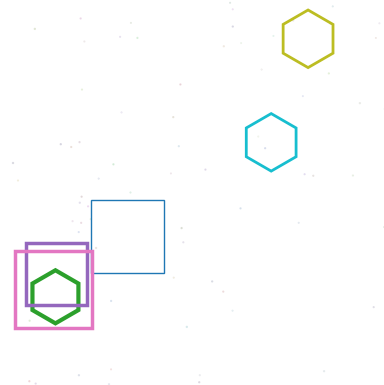[{"shape": "square", "thickness": 1, "radius": 0.47, "center": [0.331, 0.386]}, {"shape": "hexagon", "thickness": 3, "radius": 0.34, "center": [0.144, 0.229]}, {"shape": "square", "thickness": 2.5, "radius": 0.4, "center": [0.147, 0.288]}, {"shape": "square", "thickness": 2.5, "radius": 0.5, "center": [0.139, 0.249]}, {"shape": "hexagon", "thickness": 2, "radius": 0.37, "center": [0.8, 0.899]}, {"shape": "hexagon", "thickness": 2, "radius": 0.37, "center": [0.704, 0.63]}]